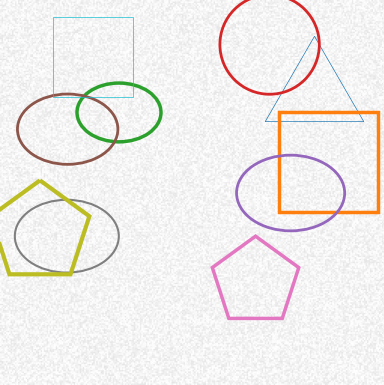[{"shape": "triangle", "thickness": 0.5, "radius": 0.74, "center": [0.817, 0.758]}, {"shape": "square", "thickness": 2.5, "radius": 0.65, "center": [0.853, 0.579]}, {"shape": "oval", "thickness": 2.5, "radius": 0.55, "center": [0.309, 0.708]}, {"shape": "circle", "thickness": 2, "radius": 0.65, "center": [0.7, 0.884]}, {"shape": "oval", "thickness": 2, "radius": 0.7, "center": [0.755, 0.499]}, {"shape": "oval", "thickness": 2, "radius": 0.65, "center": [0.176, 0.664]}, {"shape": "pentagon", "thickness": 2.5, "radius": 0.59, "center": [0.664, 0.268]}, {"shape": "oval", "thickness": 1.5, "radius": 0.68, "center": [0.174, 0.387]}, {"shape": "pentagon", "thickness": 3, "radius": 0.67, "center": [0.104, 0.397]}, {"shape": "square", "thickness": 0.5, "radius": 0.52, "center": [0.242, 0.852]}]